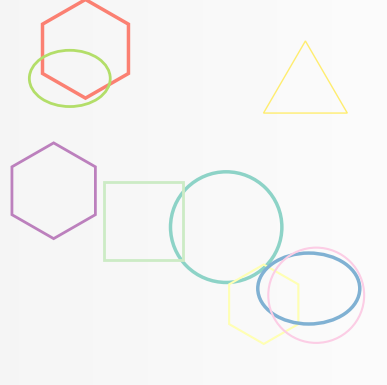[{"shape": "circle", "thickness": 2.5, "radius": 0.72, "center": [0.584, 0.41]}, {"shape": "hexagon", "thickness": 1.5, "radius": 0.52, "center": [0.681, 0.21]}, {"shape": "hexagon", "thickness": 2.5, "radius": 0.64, "center": [0.221, 0.873]}, {"shape": "oval", "thickness": 2.5, "radius": 0.66, "center": [0.797, 0.251]}, {"shape": "oval", "thickness": 2, "radius": 0.52, "center": [0.18, 0.796]}, {"shape": "circle", "thickness": 1.5, "radius": 0.62, "center": [0.816, 0.233]}, {"shape": "hexagon", "thickness": 2, "radius": 0.62, "center": [0.138, 0.505]}, {"shape": "square", "thickness": 2, "radius": 0.51, "center": [0.37, 0.425]}, {"shape": "triangle", "thickness": 1, "radius": 0.62, "center": [0.788, 0.769]}]